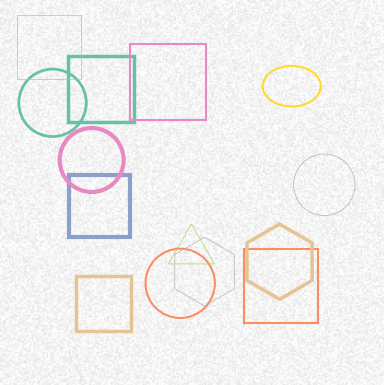[{"shape": "square", "thickness": 2.5, "radius": 0.43, "center": [0.262, 0.769]}, {"shape": "circle", "thickness": 2, "radius": 0.44, "center": [0.136, 0.733]}, {"shape": "square", "thickness": 1.5, "radius": 0.48, "center": [0.731, 0.258]}, {"shape": "circle", "thickness": 1.5, "radius": 0.45, "center": [0.468, 0.264]}, {"shape": "square", "thickness": 3, "radius": 0.4, "center": [0.258, 0.465]}, {"shape": "circle", "thickness": 3, "radius": 0.42, "center": [0.238, 0.584]}, {"shape": "square", "thickness": 1.5, "radius": 0.49, "center": [0.436, 0.786]}, {"shape": "triangle", "thickness": 0.5, "radius": 0.34, "center": [0.497, 0.349]}, {"shape": "square", "thickness": 0.5, "radius": 0.41, "center": [0.127, 0.877]}, {"shape": "oval", "thickness": 1.5, "radius": 0.38, "center": [0.758, 0.776]}, {"shape": "hexagon", "thickness": 2.5, "radius": 0.49, "center": [0.726, 0.32]}, {"shape": "square", "thickness": 2.5, "radius": 0.36, "center": [0.27, 0.212]}, {"shape": "circle", "thickness": 0.5, "radius": 0.4, "center": [0.842, 0.52]}, {"shape": "hexagon", "thickness": 0.5, "radius": 0.45, "center": [0.531, 0.295]}]